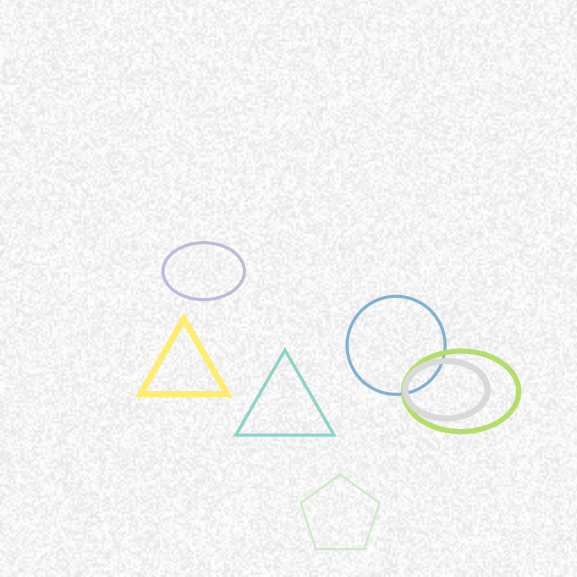[{"shape": "triangle", "thickness": 1.5, "radius": 0.49, "center": [0.493, 0.295]}, {"shape": "oval", "thickness": 1.5, "radius": 0.35, "center": [0.353, 0.53]}, {"shape": "circle", "thickness": 1.5, "radius": 0.42, "center": [0.686, 0.401]}, {"shape": "oval", "thickness": 2.5, "radius": 0.5, "center": [0.799, 0.322]}, {"shape": "oval", "thickness": 3, "radius": 0.36, "center": [0.773, 0.324]}, {"shape": "pentagon", "thickness": 1, "radius": 0.36, "center": [0.589, 0.106]}, {"shape": "triangle", "thickness": 3, "radius": 0.43, "center": [0.318, 0.36]}]